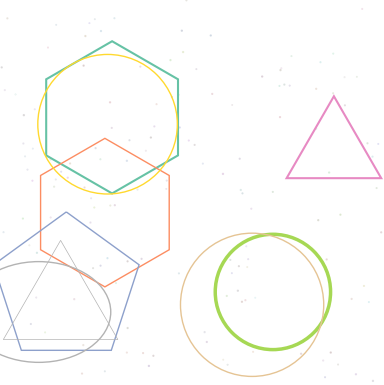[{"shape": "hexagon", "thickness": 1.5, "radius": 0.99, "center": [0.291, 0.695]}, {"shape": "hexagon", "thickness": 1, "radius": 0.96, "center": [0.272, 0.448]}, {"shape": "pentagon", "thickness": 1, "radius": 0.99, "center": [0.172, 0.251]}, {"shape": "triangle", "thickness": 1.5, "radius": 0.71, "center": [0.867, 0.608]}, {"shape": "circle", "thickness": 2.5, "radius": 0.75, "center": [0.709, 0.242]}, {"shape": "circle", "thickness": 1, "radius": 0.91, "center": [0.279, 0.677]}, {"shape": "circle", "thickness": 1, "radius": 0.93, "center": [0.655, 0.208]}, {"shape": "oval", "thickness": 1, "radius": 0.93, "center": [0.101, 0.19]}, {"shape": "triangle", "thickness": 0.5, "radius": 0.86, "center": [0.157, 0.204]}]